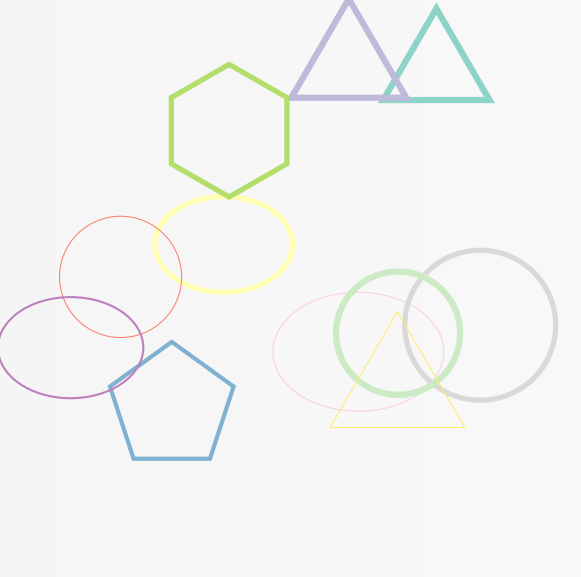[{"shape": "triangle", "thickness": 3, "radius": 0.53, "center": [0.751, 0.879]}, {"shape": "oval", "thickness": 2.5, "radius": 0.59, "center": [0.385, 0.576]}, {"shape": "triangle", "thickness": 3, "radius": 0.57, "center": [0.6, 0.887]}, {"shape": "circle", "thickness": 0.5, "radius": 0.53, "center": [0.207, 0.52]}, {"shape": "pentagon", "thickness": 2, "radius": 0.56, "center": [0.296, 0.295]}, {"shape": "hexagon", "thickness": 2.5, "radius": 0.57, "center": [0.394, 0.773]}, {"shape": "oval", "thickness": 0.5, "radius": 0.74, "center": [0.616, 0.39]}, {"shape": "circle", "thickness": 2.5, "radius": 0.65, "center": [0.826, 0.436]}, {"shape": "oval", "thickness": 1, "radius": 0.63, "center": [0.121, 0.397]}, {"shape": "circle", "thickness": 3, "radius": 0.53, "center": [0.685, 0.422]}, {"shape": "triangle", "thickness": 0.5, "radius": 0.67, "center": [0.684, 0.326]}]